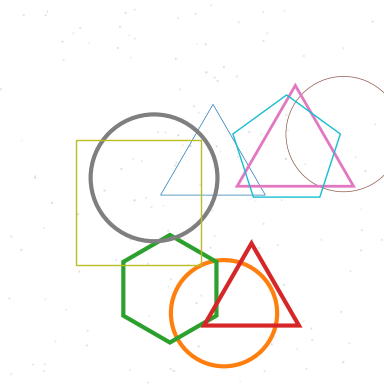[{"shape": "triangle", "thickness": 0.5, "radius": 0.79, "center": [0.553, 0.572]}, {"shape": "circle", "thickness": 3, "radius": 0.69, "center": [0.582, 0.186]}, {"shape": "hexagon", "thickness": 3, "radius": 0.7, "center": [0.441, 0.25]}, {"shape": "triangle", "thickness": 3, "radius": 0.71, "center": [0.653, 0.226]}, {"shape": "circle", "thickness": 0.5, "radius": 0.75, "center": [0.893, 0.652]}, {"shape": "triangle", "thickness": 2, "radius": 0.87, "center": [0.767, 0.604]}, {"shape": "circle", "thickness": 3, "radius": 0.82, "center": [0.4, 0.538]}, {"shape": "square", "thickness": 1, "radius": 0.81, "center": [0.359, 0.475]}, {"shape": "pentagon", "thickness": 1, "radius": 0.73, "center": [0.744, 0.607]}]